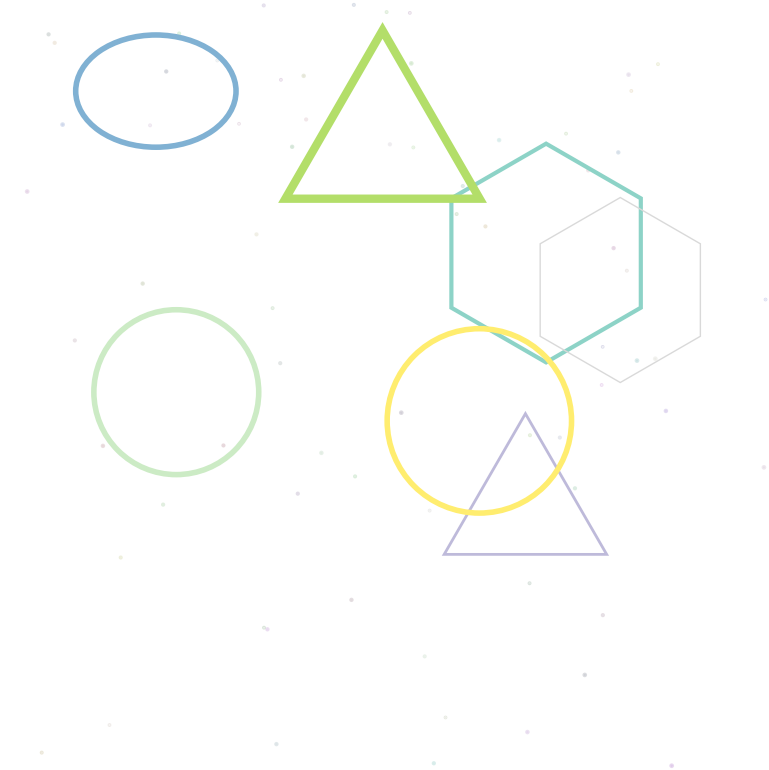[{"shape": "hexagon", "thickness": 1.5, "radius": 0.71, "center": [0.709, 0.671]}, {"shape": "triangle", "thickness": 1, "radius": 0.61, "center": [0.682, 0.341]}, {"shape": "oval", "thickness": 2, "radius": 0.52, "center": [0.202, 0.882]}, {"shape": "triangle", "thickness": 3, "radius": 0.73, "center": [0.497, 0.815]}, {"shape": "hexagon", "thickness": 0.5, "radius": 0.6, "center": [0.806, 0.623]}, {"shape": "circle", "thickness": 2, "radius": 0.54, "center": [0.229, 0.491]}, {"shape": "circle", "thickness": 2, "radius": 0.6, "center": [0.623, 0.453]}]